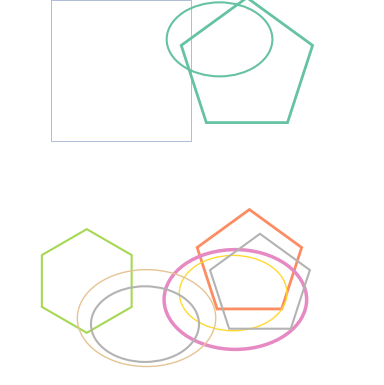[{"shape": "pentagon", "thickness": 2, "radius": 0.9, "center": [0.641, 0.827]}, {"shape": "oval", "thickness": 1.5, "radius": 0.69, "center": [0.57, 0.898]}, {"shape": "pentagon", "thickness": 2, "radius": 0.71, "center": [0.648, 0.313]}, {"shape": "square", "thickness": 0.5, "radius": 0.91, "center": [0.314, 0.817]}, {"shape": "oval", "thickness": 2.5, "radius": 0.93, "center": [0.611, 0.222]}, {"shape": "hexagon", "thickness": 1.5, "radius": 0.67, "center": [0.225, 0.27]}, {"shape": "oval", "thickness": 1, "radius": 0.7, "center": [0.606, 0.239]}, {"shape": "oval", "thickness": 1, "radius": 0.9, "center": [0.381, 0.174]}, {"shape": "oval", "thickness": 1.5, "radius": 0.7, "center": [0.377, 0.158]}, {"shape": "pentagon", "thickness": 1.5, "radius": 0.68, "center": [0.675, 0.256]}]